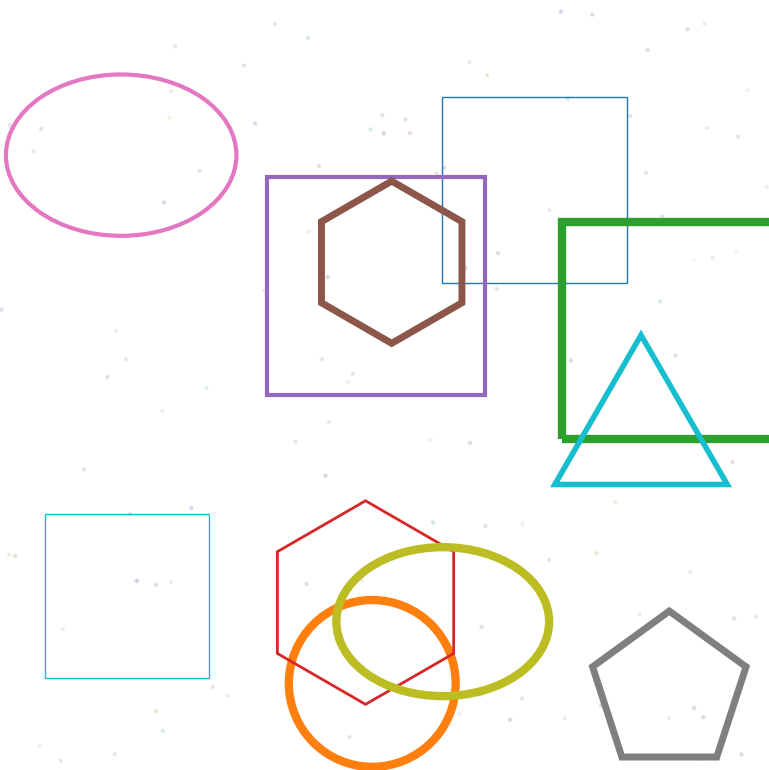[{"shape": "square", "thickness": 0.5, "radius": 0.6, "center": [0.694, 0.753]}, {"shape": "circle", "thickness": 3, "radius": 0.54, "center": [0.483, 0.112]}, {"shape": "square", "thickness": 3, "radius": 0.71, "center": [0.871, 0.57]}, {"shape": "hexagon", "thickness": 1, "radius": 0.66, "center": [0.475, 0.217]}, {"shape": "square", "thickness": 1.5, "radius": 0.71, "center": [0.488, 0.628]}, {"shape": "hexagon", "thickness": 2.5, "radius": 0.53, "center": [0.509, 0.659]}, {"shape": "oval", "thickness": 1.5, "radius": 0.75, "center": [0.157, 0.799]}, {"shape": "pentagon", "thickness": 2.5, "radius": 0.52, "center": [0.869, 0.102]}, {"shape": "oval", "thickness": 3, "radius": 0.69, "center": [0.575, 0.193]}, {"shape": "square", "thickness": 0.5, "radius": 0.53, "center": [0.165, 0.227]}, {"shape": "triangle", "thickness": 2, "radius": 0.65, "center": [0.833, 0.435]}]